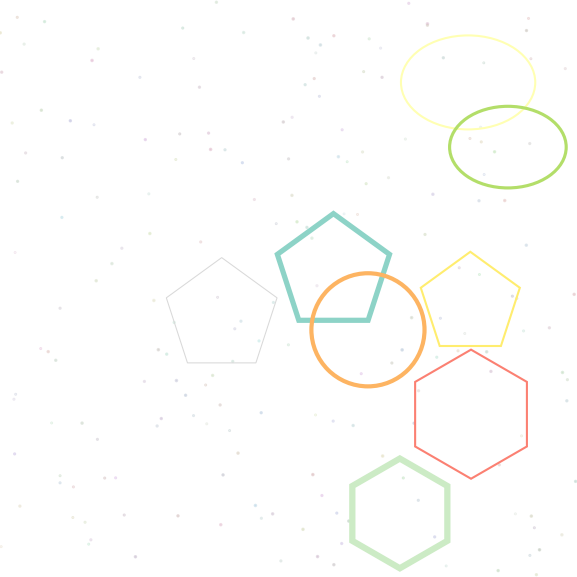[{"shape": "pentagon", "thickness": 2.5, "radius": 0.51, "center": [0.577, 0.527]}, {"shape": "oval", "thickness": 1, "radius": 0.58, "center": [0.811, 0.856]}, {"shape": "hexagon", "thickness": 1, "radius": 0.56, "center": [0.816, 0.282]}, {"shape": "circle", "thickness": 2, "radius": 0.49, "center": [0.637, 0.428]}, {"shape": "oval", "thickness": 1.5, "radius": 0.5, "center": [0.879, 0.744]}, {"shape": "pentagon", "thickness": 0.5, "radius": 0.5, "center": [0.384, 0.452]}, {"shape": "hexagon", "thickness": 3, "radius": 0.47, "center": [0.692, 0.11]}, {"shape": "pentagon", "thickness": 1, "radius": 0.45, "center": [0.814, 0.473]}]